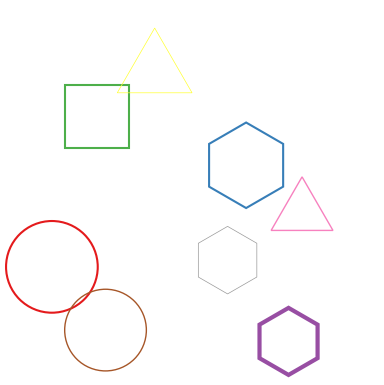[{"shape": "circle", "thickness": 1.5, "radius": 0.6, "center": [0.135, 0.307]}, {"shape": "hexagon", "thickness": 1.5, "radius": 0.56, "center": [0.639, 0.571]}, {"shape": "square", "thickness": 1.5, "radius": 0.41, "center": [0.251, 0.698]}, {"shape": "hexagon", "thickness": 3, "radius": 0.44, "center": [0.749, 0.113]}, {"shape": "triangle", "thickness": 0.5, "radius": 0.56, "center": [0.402, 0.815]}, {"shape": "circle", "thickness": 1, "radius": 0.53, "center": [0.274, 0.143]}, {"shape": "triangle", "thickness": 1, "radius": 0.46, "center": [0.785, 0.448]}, {"shape": "hexagon", "thickness": 0.5, "radius": 0.44, "center": [0.591, 0.324]}]